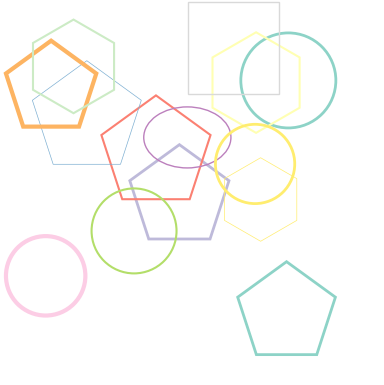[{"shape": "circle", "thickness": 2, "radius": 0.62, "center": [0.749, 0.791]}, {"shape": "pentagon", "thickness": 2, "radius": 0.67, "center": [0.744, 0.187]}, {"shape": "hexagon", "thickness": 1.5, "radius": 0.65, "center": [0.665, 0.786]}, {"shape": "pentagon", "thickness": 2, "radius": 0.68, "center": [0.466, 0.489]}, {"shape": "pentagon", "thickness": 1.5, "radius": 0.75, "center": [0.405, 0.603]}, {"shape": "pentagon", "thickness": 0.5, "radius": 0.74, "center": [0.226, 0.694]}, {"shape": "pentagon", "thickness": 3, "radius": 0.62, "center": [0.133, 0.771]}, {"shape": "circle", "thickness": 1.5, "radius": 0.55, "center": [0.348, 0.4]}, {"shape": "circle", "thickness": 3, "radius": 0.52, "center": [0.119, 0.284]}, {"shape": "square", "thickness": 1, "radius": 0.59, "center": [0.606, 0.876]}, {"shape": "oval", "thickness": 1, "radius": 0.57, "center": [0.487, 0.643]}, {"shape": "hexagon", "thickness": 1.5, "radius": 0.61, "center": [0.191, 0.828]}, {"shape": "hexagon", "thickness": 0.5, "radius": 0.54, "center": [0.677, 0.482]}, {"shape": "circle", "thickness": 2, "radius": 0.51, "center": [0.663, 0.574]}]